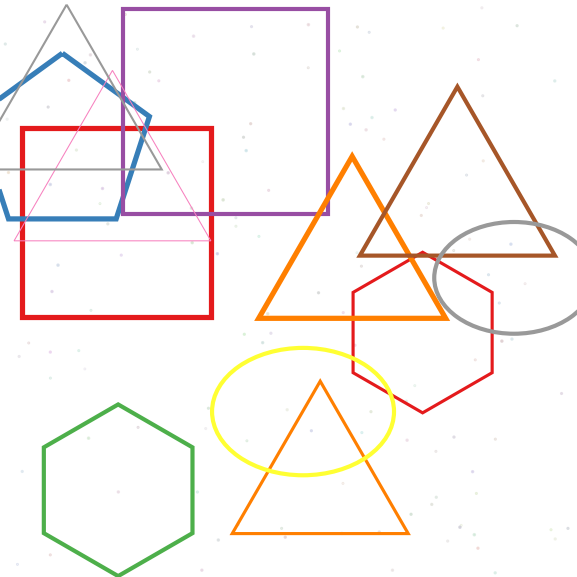[{"shape": "square", "thickness": 2.5, "radius": 0.82, "center": [0.202, 0.614]}, {"shape": "hexagon", "thickness": 1.5, "radius": 0.7, "center": [0.732, 0.423]}, {"shape": "pentagon", "thickness": 2.5, "radius": 0.79, "center": [0.108, 0.748]}, {"shape": "hexagon", "thickness": 2, "radius": 0.74, "center": [0.205, 0.15]}, {"shape": "square", "thickness": 2, "radius": 0.89, "center": [0.391, 0.806]}, {"shape": "triangle", "thickness": 2.5, "radius": 0.93, "center": [0.61, 0.541]}, {"shape": "triangle", "thickness": 1.5, "radius": 0.88, "center": [0.554, 0.163]}, {"shape": "oval", "thickness": 2, "radius": 0.79, "center": [0.525, 0.286]}, {"shape": "triangle", "thickness": 2, "radius": 0.97, "center": [0.792, 0.654]}, {"shape": "triangle", "thickness": 0.5, "radius": 0.98, "center": [0.195, 0.68]}, {"shape": "oval", "thickness": 2, "radius": 0.69, "center": [0.89, 0.518]}, {"shape": "triangle", "thickness": 1, "radius": 0.95, "center": [0.115, 0.801]}]